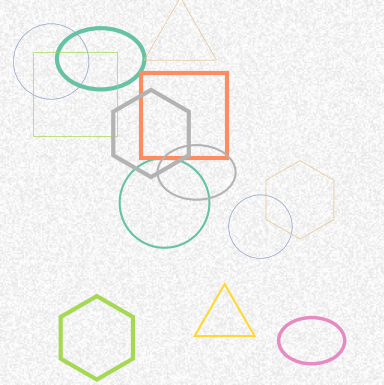[{"shape": "oval", "thickness": 3, "radius": 0.57, "center": [0.262, 0.847]}, {"shape": "circle", "thickness": 1.5, "radius": 0.58, "center": [0.427, 0.473]}, {"shape": "square", "thickness": 3, "radius": 0.56, "center": [0.478, 0.7]}, {"shape": "circle", "thickness": 0.5, "radius": 0.41, "center": [0.676, 0.411]}, {"shape": "circle", "thickness": 0.5, "radius": 0.49, "center": [0.133, 0.84]}, {"shape": "oval", "thickness": 2.5, "radius": 0.43, "center": [0.81, 0.115]}, {"shape": "hexagon", "thickness": 3, "radius": 0.54, "center": [0.251, 0.123]}, {"shape": "square", "thickness": 0.5, "radius": 0.55, "center": [0.195, 0.755]}, {"shape": "triangle", "thickness": 1.5, "radius": 0.45, "center": [0.583, 0.172]}, {"shape": "triangle", "thickness": 0.5, "radius": 0.54, "center": [0.469, 0.898]}, {"shape": "hexagon", "thickness": 0.5, "radius": 0.51, "center": [0.779, 0.481]}, {"shape": "oval", "thickness": 1.5, "radius": 0.51, "center": [0.511, 0.552]}, {"shape": "hexagon", "thickness": 3, "radius": 0.57, "center": [0.392, 0.653]}]